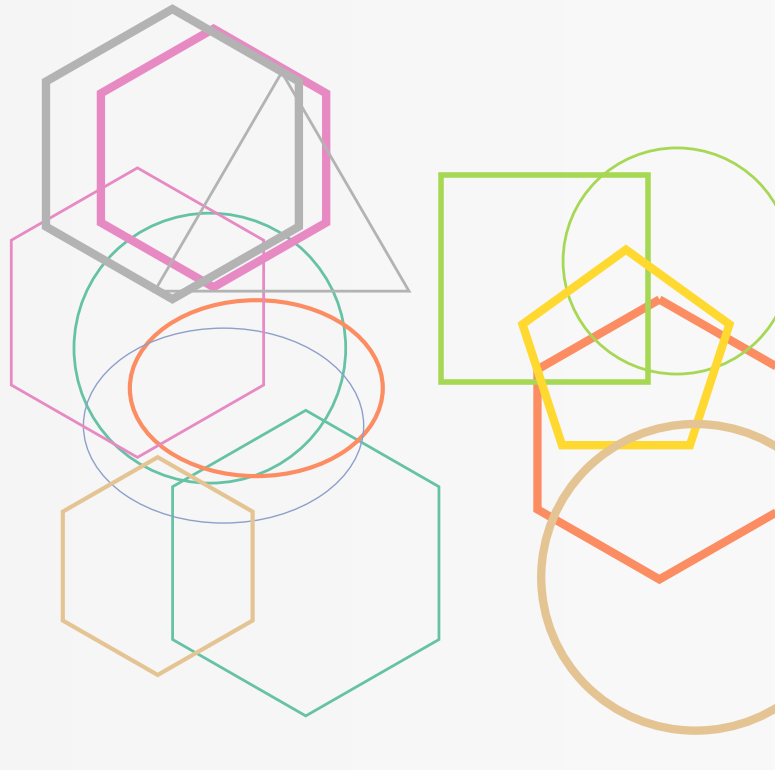[{"shape": "circle", "thickness": 1, "radius": 0.88, "center": [0.271, 0.548]}, {"shape": "hexagon", "thickness": 1, "radius": 0.99, "center": [0.395, 0.269]}, {"shape": "hexagon", "thickness": 3, "radius": 0.91, "center": [0.851, 0.429]}, {"shape": "oval", "thickness": 1.5, "radius": 0.82, "center": [0.331, 0.496]}, {"shape": "oval", "thickness": 0.5, "radius": 0.9, "center": [0.288, 0.447]}, {"shape": "hexagon", "thickness": 3, "radius": 0.84, "center": [0.276, 0.795]}, {"shape": "hexagon", "thickness": 1, "radius": 0.94, "center": [0.177, 0.594]}, {"shape": "circle", "thickness": 1, "radius": 0.73, "center": [0.873, 0.661]}, {"shape": "square", "thickness": 2, "radius": 0.67, "center": [0.703, 0.638]}, {"shape": "pentagon", "thickness": 3, "radius": 0.7, "center": [0.808, 0.535]}, {"shape": "hexagon", "thickness": 1.5, "radius": 0.71, "center": [0.203, 0.265]}, {"shape": "circle", "thickness": 3, "radius": 1.0, "center": [0.897, 0.25]}, {"shape": "hexagon", "thickness": 3, "radius": 0.94, "center": [0.222, 0.8]}, {"shape": "triangle", "thickness": 1, "radius": 0.95, "center": [0.364, 0.717]}]